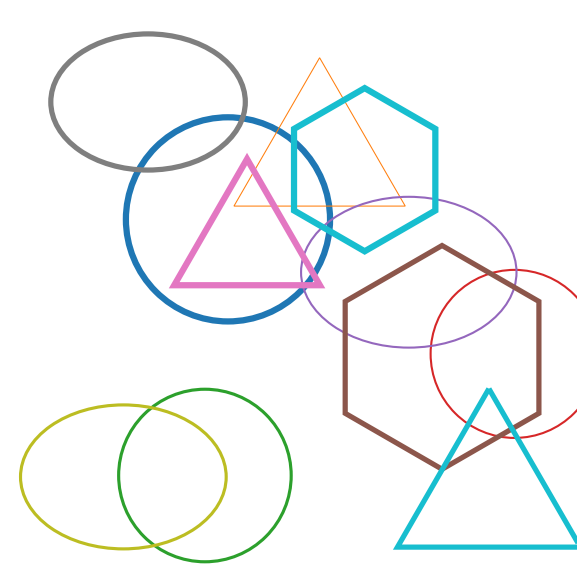[{"shape": "circle", "thickness": 3, "radius": 0.88, "center": [0.395, 0.619]}, {"shape": "triangle", "thickness": 0.5, "radius": 0.86, "center": [0.553, 0.728]}, {"shape": "circle", "thickness": 1.5, "radius": 0.75, "center": [0.355, 0.176]}, {"shape": "circle", "thickness": 1, "radius": 0.73, "center": [0.891, 0.386]}, {"shape": "oval", "thickness": 1, "radius": 0.93, "center": [0.708, 0.528]}, {"shape": "hexagon", "thickness": 2.5, "radius": 0.97, "center": [0.765, 0.38]}, {"shape": "triangle", "thickness": 3, "radius": 0.73, "center": [0.428, 0.578]}, {"shape": "oval", "thickness": 2.5, "radius": 0.84, "center": [0.256, 0.823]}, {"shape": "oval", "thickness": 1.5, "radius": 0.89, "center": [0.214, 0.173]}, {"shape": "triangle", "thickness": 2.5, "radius": 0.91, "center": [0.847, 0.143]}, {"shape": "hexagon", "thickness": 3, "radius": 0.71, "center": [0.631, 0.705]}]